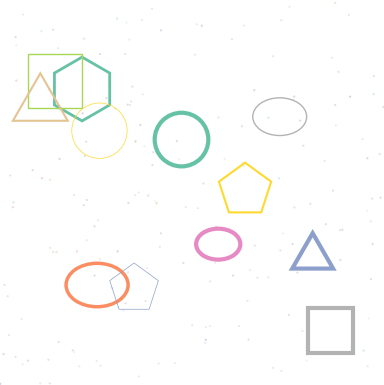[{"shape": "circle", "thickness": 3, "radius": 0.35, "center": [0.471, 0.638]}, {"shape": "hexagon", "thickness": 2, "radius": 0.41, "center": [0.213, 0.769]}, {"shape": "oval", "thickness": 2.5, "radius": 0.4, "center": [0.252, 0.26]}, {"shape": "triangle", "thickness": 3, "radius": 0.31, "center": [0.812, 0.333]}, {"shape": "pentagon", "thickness": 0.5, "radius": 0.33, "center": [0.348, 0.25]}, {"shape": "oval", "thickness": 3, "radius": 0.29, "center": [0.567, 0.366]}, {"shape": "square", "thickness": 1, "radius": 0.35, "center": [0.142, 0.789]}, {"shape": "circle", "thickness": 0.5, "radius": 0.36, "center": [0.258, 0.661]}, {"shape": "pentagon", "thickness": 1.5, "radius": 0.36, "center": [0.637, 0.506]}, {"shape": "triangle", "thickness": 1.5, "radius": 0.41, "center": [0.105, 0.727]}, {"shape": "oval", "thickness": 1, "radius": 0.35, "center": [0.727, 0.697]}, {"shape": "square", "thickness": 3, "radius": 0.29, "center": [0.858, 0.141]}]